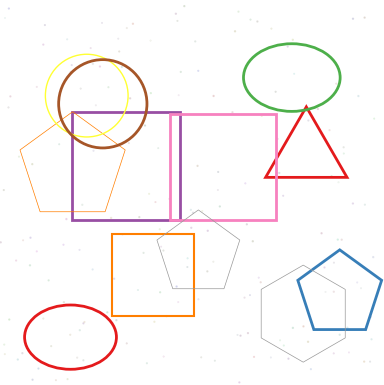[{"shape": "oval", "thickness": 2, "radius": 0.6, "center": [0.183, 0.124]}, {"shape": "triangle", "thickness": 2, "radius": 0.61, "center": [0.796, 0.6]}, {"shape": "pentagon", "thickness": 2, "radius": 0.57, "center": [0.882, 0.237]}, {"shape": "oval", "thickness": 2, "radius": 0.63, "center": [0.758, 0.799]}, {"shape": "square", "thickness": 2, "radius": 0.7, "center": [0.328, 0.568]}, {"shape": "pentagon", "thickness": 0.5, "radius": 0.72, "center": [0.189, 0.566]}, {"shape": "square", "thickness": 1.5, "radius": 0.53, "center": [0.398, 0.285]}, {"shape": "circle", "thickness": 1, "radius": 0.54, "center": [0.225, 0.752]}, {"shape": "circle", "thickness": 2, "radius": 0.57, "center": [0.267, 0.73]}, {"shape": "square", "thickness": 2, "radius": 0.69, "center": [0.58, 0.567]}, {"shape": "hexagon", "thickness": 0.5, "radius": 0.63, "center": [0.788, 0.185]}, {"shape": "pentagon", "thickness": 0.5, "radius": 0.57, "center": [0.515, 0.342]}]